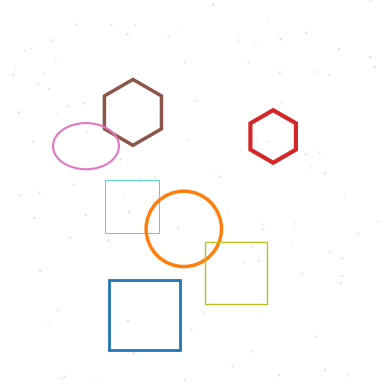[{"shape": "square", "thickness": 2, "radius": 0.46, "center": [0.375, 0.183]}, {"shape": "circle", "thickness": 2.5, "radius": 0.49, "center": [0.477, 0.406]}, {"shape": "hexagon", "thickness": 3, "radius": 0.34, "center": [0.71, 0.646]}, {"shape": "hexagon", "thickness": 2.5, "radius": 0.43, "center": [0.345, 0.708]}, {"shape": "oval", "thickness": 1.5, "radius": 0.43, "center": [0.223, 0.62]}, {"shape": "square", "thickness": 1, "radius": 0.4, "center": [0.613, 0.29]}, {"shape": "square", "thickness": 0.5, "radius": 0.35, "center": [0.343, 0.464]}]